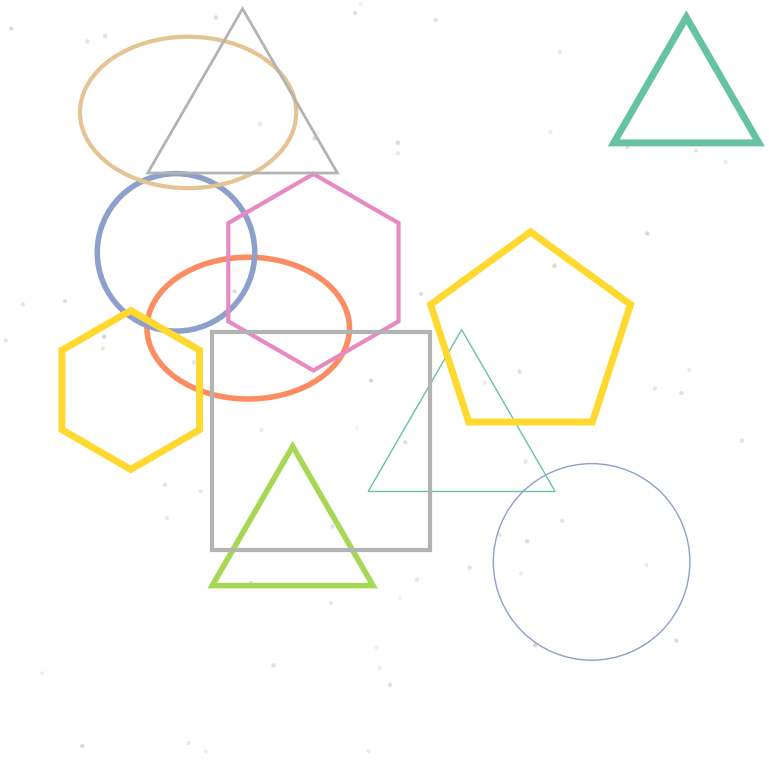[{"shape": "triangle", "thickness": 0.5, "radius": 0.7, "center": [0.6, 0.432]}, {"shape": "triangle", "thickness": 2.5, "radius": 0.54, "center": [0.891, 0.869]}, {"shape": "oval", "thickness": 2, "radius": 0.66, "center": [0.322, 0.574]}, {"shape": "circle", "thickness": 2, "radius": 0.51, "center": [0.229, 0.672]}, {"shape": "circle", "thickness": 0.5, "radius": 0.64, "center": [0.768, 0.27]}, {"shape": "hexagon", "thickness": 1.5, "radius": 0.64, "center": [0.407, 0.646]}, {"shape": "triangle", "thickness": 2, "radius": 0.6, "center": [0.38, 0.3]}, {"shape": "hexagon", "thickness": 2.5, "radius": 0.52, "center": [0.17, 0.494]}, {"shape": "pentagon", "thickness": 2.5, "radius": 0.68, "center": [0.689, 0.562]}, {"shape": "oval", "thickness": 1.5, "radius": 0.7, "center": [0.244, 0.854]}, {"shape": "square", "thickness": 1.5, "radius": 0.71, "center": [0.417, 0.428]}, {"shape": "triangle", "thickness": 1, "radius": 0.71, "center": [0.315, 0.846]}]